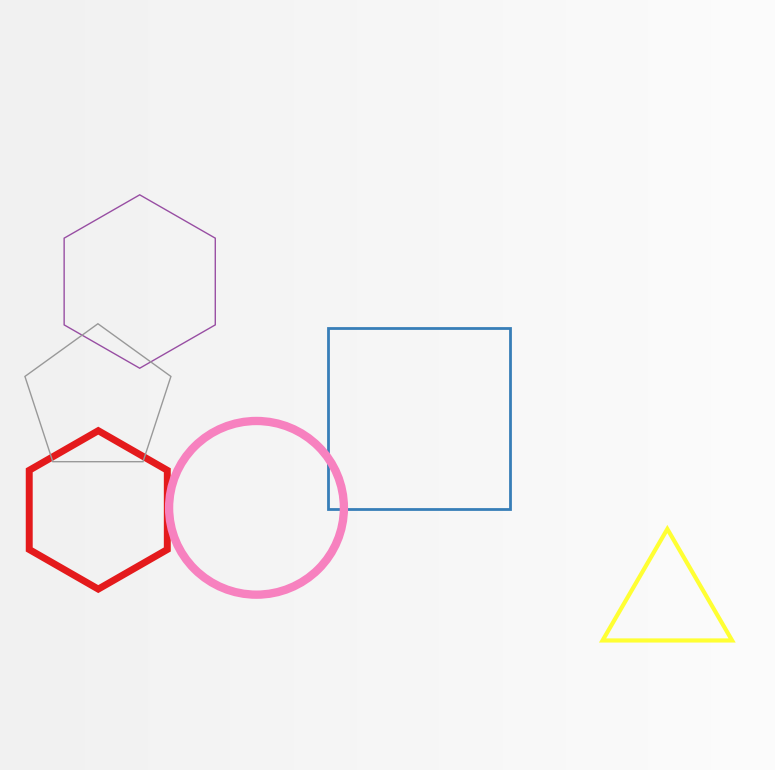[{"shape": "hexagon", "thickness": 2.5, "radius": 0.51, "center": [0.127, 0.338]}, {"shape": "square", "thickness": 1, "radius": 0.59, "center": [0.541, 0.456]}, {"shape": "hexagon", "thickness": 0.5, "radius": 0.56, "center": [0.18, 0.634]}, {"shape": "triangle", "thickness": 1.5, "radius": 0.48, "center": [0.861, 0.216]}, {"shape": "circle", "thickness": 3, "radius": 0.56, "center": [0.331, 0.34]}, {"shape": "pentagon", "thickness": 0.5, "radius": 0.5, "center": [0.126, 0.481]}]